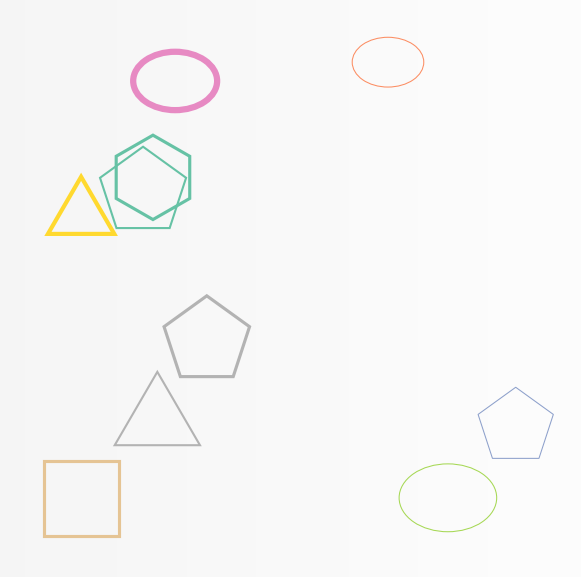[{"shape": "pentagon", "thickness": 1, "radius": 0.39, "center": [0.246, 0.667]}, {"shape": "hexagon", "thickness": 1.5, "radius": 0.37, "center": [0.263, 0.692]}, {"shape": "oval", "thickness": 0.5, "radius": 0.31, "center": [0.668, 0.891]}, {"shape": "pentagon", "thickness": 0.5, "radius": 0.34, "center": [0.887, 0.26]}, {"shape": "oval", "thickness": 3, "radius": 0.36, "center": [0.301, 0.859]}, {"shape": "oval", "thickness": 0.5, "radius": 0.42, "center": [0.771, 0.137]}, {"shape": "triangle", "thickness": 2, "radius": 0.33, "center": [0.14, 0.627]}, {"shape": "square", "thickness": 1.5, "radius": 0.32, "center": [0.141, 0.136]}, {"shape": "pentagon", "thickness": 1.5, "radius": 0.39, "center": [0.356, 0.41]}, {"shape": "triangle", "thickness": 1, "radius": 0.42, "center": [0.271, 0.271]}]